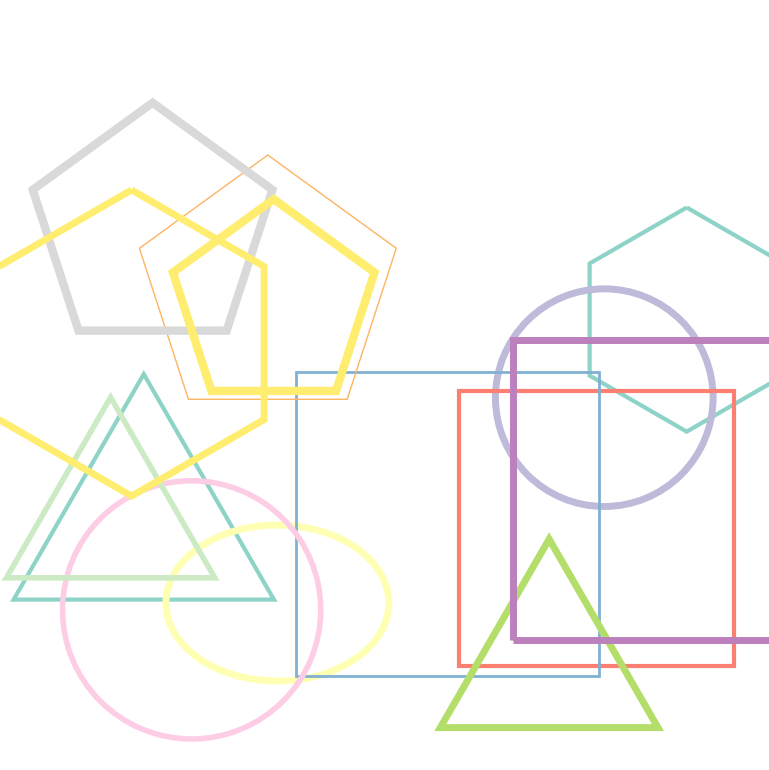[{"shape": "triangle", "thickness": 1.5, "radius": 0.98, "center": [0.187, 0.319]}, {"shape": "hexagon", "thickness": 1.5, "radius": 0.73, "center": [0.892, 0.585]}, {"shape": "oval", "thickness": 2.5, "radius": 0.72, "center": [0.36, 0.217]}, {"shape": "circle", "thickness": 2.5, "radius": 0.71, "center": [0.785, 0.484]}, {"shape": "square", "thickness": 1.5, "radius": 0.89, "center": [0.775, 0.313]}, {"shape": "square", "thickness": 1, "radius": 0.99, "center": [0.581, 0.319]}, {"shape": "pentagon", "thickness": 0.5, "radius": 0.88, "center": [0.348, 0.623]}, {"shape": "triangle", "thickness": 2.5, "radius": 0.82, "center": [0.713, 0.137]}, {"shape": "circle", "thickness": 2, "radius": 0.84, "center": [0.249, 0.208]}, {"shape": "pentagon", "thickness": 3, "radius": 0.82, "center": [0.198, 0.703]}, {"shape": "square", "thickness": 2.5, "radius": 0.97, "center": [0.86, 0.364]}, {"shape": "triangle", "thickness": 2, "radius": 0.78, "center": [0.144, 0.328]}, {"shape": "hexagon", "thickness": 2.5, "radius": 0.99, "center": [0.171, 0.555]}, {"shape": "pentagon", "thickness": 3, "radius": 0.69, "center": [0.355, 0.604]}]